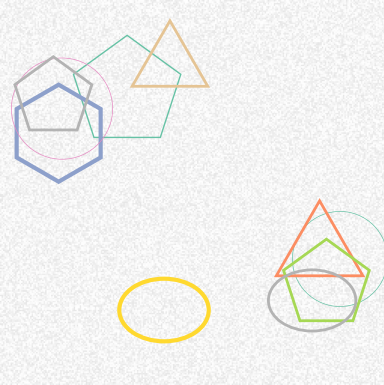[{"shape": "circle", "thickness": 0.5, "radius": 0.62, "center": [0.883, 0.327]}, {"shape": "pentagon", "thickness": 1, "radius": 0.73, "center": [0.33, 0.762]}, {"shape": "triangle", "thickness": 2, "radius": 0.65, "center": [0.83, 0.349]}, {"shape": "hexagon", "thickness": 3, "radius": 0.63, "center": [0.152, 0.654]}, {"shape": "circle", "thickness": 0.5, "radius": 0.66, "center": [0.161, 0.718]}, {"shape": "pentagon", "thickness": 2, "radius": 0.59, "center": [0.848, 0.262]}, {"shape": "oval", "thickness": 3, "radius": 0.58, "center": [0.426, 0.195]}, {"shape": "triangle", "thickness": 2, "radius": 0.57, "center": [0.441, 0.833]}, {"shape": "oval", "thickness": 2, "radius": 0.57, "center": [0.811, 0.22]}, {"shape": "pentagon", "thickness": 2, "radius": 0.53, "center": [0.139, 0.748]}]